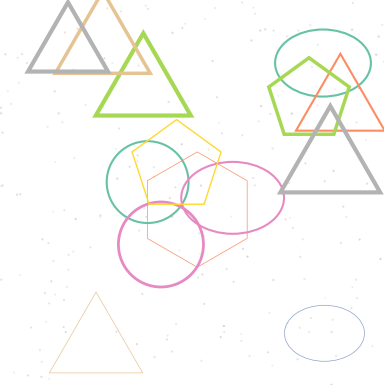[{"shape": "oval", "thickness": 1.5, "radius": 0.62, "center": [0.839, 0.836]}, {"shape": "circle", "thickness": 1.5, "radius": 0.53, "center": [0.383, 0.527]}, {"shape": "hexagon", "thickness": 0.5, "radius": 0.75, "center": [0.512, 0.456]}, {"shape": "triangle", "thickness": 1.5, "radius": 0.67, "center": [0.884, 0.727]}, {"shape": "oval", "thickness": 0.5, "radius": 0.52, "center": [0.843, 0.134]}, {"shape": "circle", "thickness": 2, "radius": 0.55, "center": [0.418, 0.365]}, {"shape": "oval", "thickness": 1.5, "radius": 0.67, "center": [0.604, 0.486]}, {"shape": "pentagon", "thickness": 2.5, "radius": 0.55, "center": [0.803, 0.74]}, {"shape": "triangle", "thickness": 3, "radius": 0.71, "center": [0.372, 0.771]}, {"shape": "pentagon", "thickness": 1, "radius": 0.61, "center": [0.459, 0.568]}, {"shape": "triangle", "thickness": 0.5, "radius": 0.7, "center": [0.249, 0.101]}, {"shape": "triangle", "thickness": 2.5, "radius": 0.71, "center": [0.267, 0.881]}, {"shape": "triangle", "thickness": 3, "radius": 0.6, "center": [0.177, 0.874]}, {"shape": "triangle", "thickness": 3, "radius": 0.75, "center": [0.858, 0.575]}]